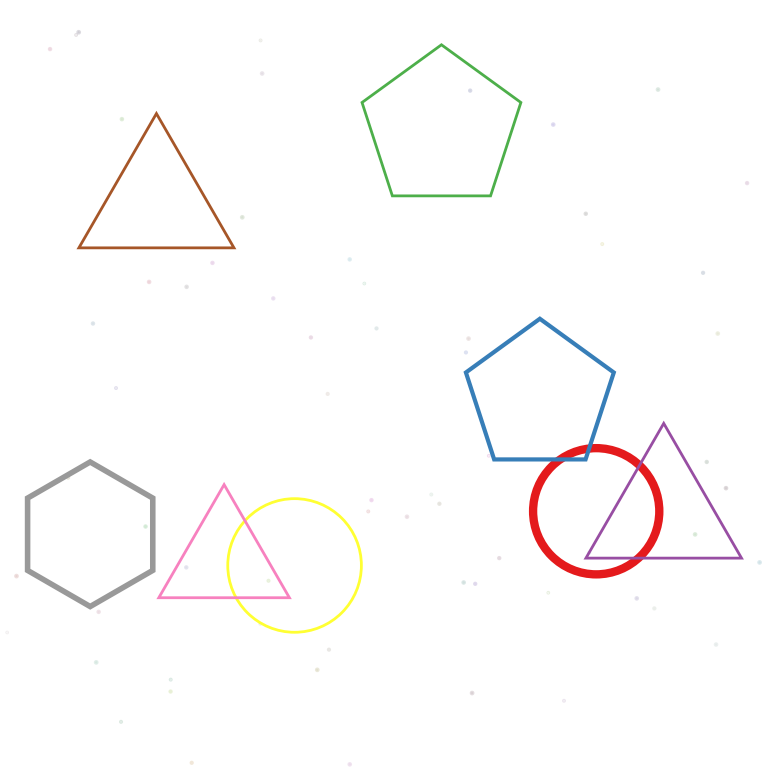[{"shape": "circle", "thickness": 3, "radius": 0.41, "center": [0.774, 0.336]}, {"shape": "pentagon", "thickness": 1.5, "radius": 0.5, "center": [0.701, 0.485]}, {"shape": "pentagon", "thickness": 1, "radius": 0.54, "center": [0.573, 0.833]}, {"shape": "triangle", "thickness": 1, "radius": 0.58, "center": [0.862, 0.333]}, {"shape": "circle", "thickness": 1, "radius": 0.43, "center": [0.383, 0.266]}, {"shape": "triangle", "thickness": 1, "radius": 0.58, "center": [0.203, 0.736]}, {"shape": "triangle", "thickness": 1, "radius": 0.49, "center": [0.291, 0.273]}, {"shape": "hexagon", "thickness": 2, "radius": 0.47, "center": [0.117, 0.306]}]